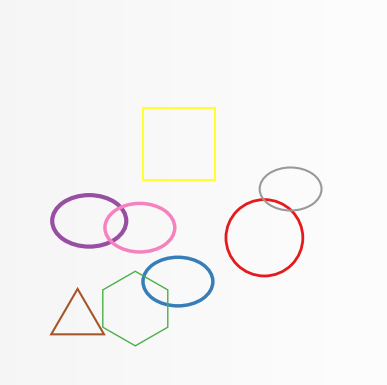[{"shape": "circle", "thickness": 2, "radius": 0.5, "center": [0.682, 0.382]}, {"shape": "oval", "thickness": 2.5, "radius": 0.45, "center": [0.459, 0.269]}, {"shape": "hexagon", "thickness": 1, "radius": 0.48, "center": [0.349, 0.199]}, {"shape": "oval", "thickness": 3, "radius": 0.48, "center": [0.23, 0.426]}, {"shape": "square", "thickness": 1.5, "radius": 0.47, "center": [0.462, 0.626]}, {"shape": "triangle", "thickness": 1.5, "radius": 0.39, "center": [0.2, 0.171]}, {"shape": "oval", "thickness": 2.5, "radius": 0.45, "center": [0.361, 0.409]}, {"shape": "oval", "thickness": 1.5, "radius": 0.4, "center": [0.75, 0.509]}]